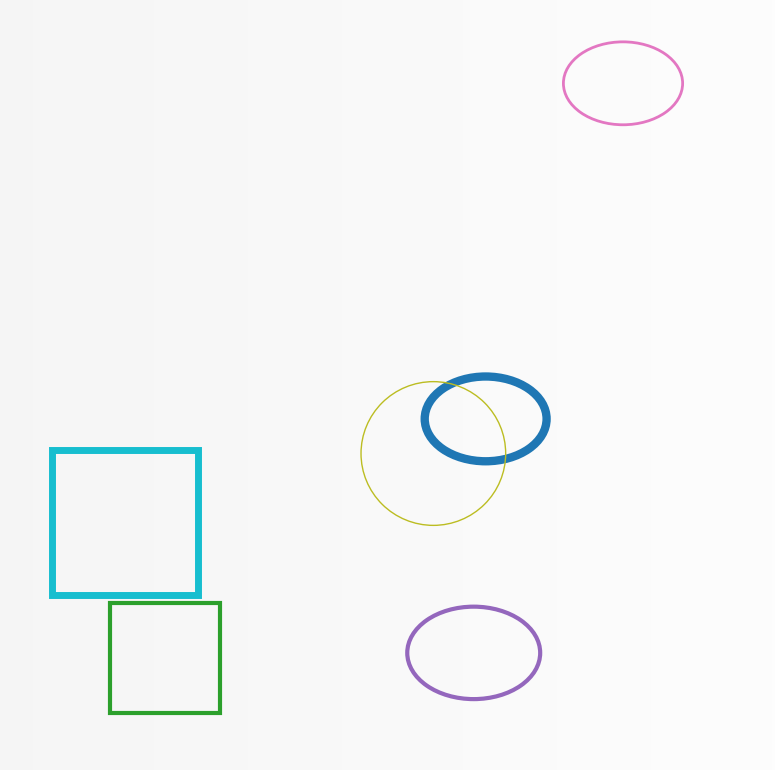[{"shape": "oval", "thickness": 3, "radius": 0.39, "center": [0.627, 0.456]}, {"shape": "square", "thickness": 1.5, "radius": 0.35, "center": [0.212, 0.146]}, {"shape": "oval", "thickness": 1.5, "radius": 0.43, "center": [0.611, 0.152]}, {"shape": "oval", "thickness": 1, "radius": 0.38, "center": [0.804, 0.892]}, {"shape": "circle", "thickness": 0.5, "radius": 0.47, "center": [0.559, 0.411]}, {"shape": "square", "thickness": 2.5, "radius": 0.47, "center": [0.161, 0.321]}]